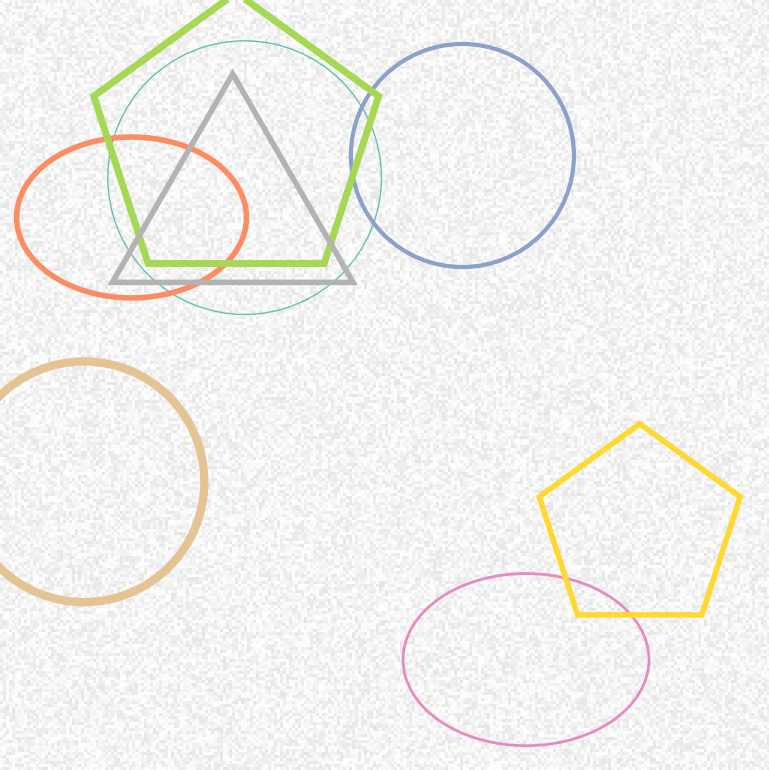[{"shape": "circle", "thickness": 0.5, "radius": 0.89, "center": [0.318, 0.769]}, {"shape": "oval", "thickness": 2, "radius": 0.75, "center": [0.171, 0.718]}, {"shape": "circle", "thickness": 1.5, "radius": 0.72, "center": [0.601, 0.798]}, {"shape": "oval", "thickness": 1, "radius": 0.8, "center": [0.683, 0.143]}, {"shape": "pentagon", "thickness": 2.5, "radius": 0.97, "center": [0.307, 0.815]}, {"shape": "pentagon", "thickness": 2, "radius": 0.69, "center": [0.831, 0.312]}, {"shape": "circle", "thickness": 3, "radius": 0.78, "center": [0.109, 0.374]}, {"shape": "triangle", "thickness": 2, "radius": 0.9, "center": [0.302, 0.724]}]